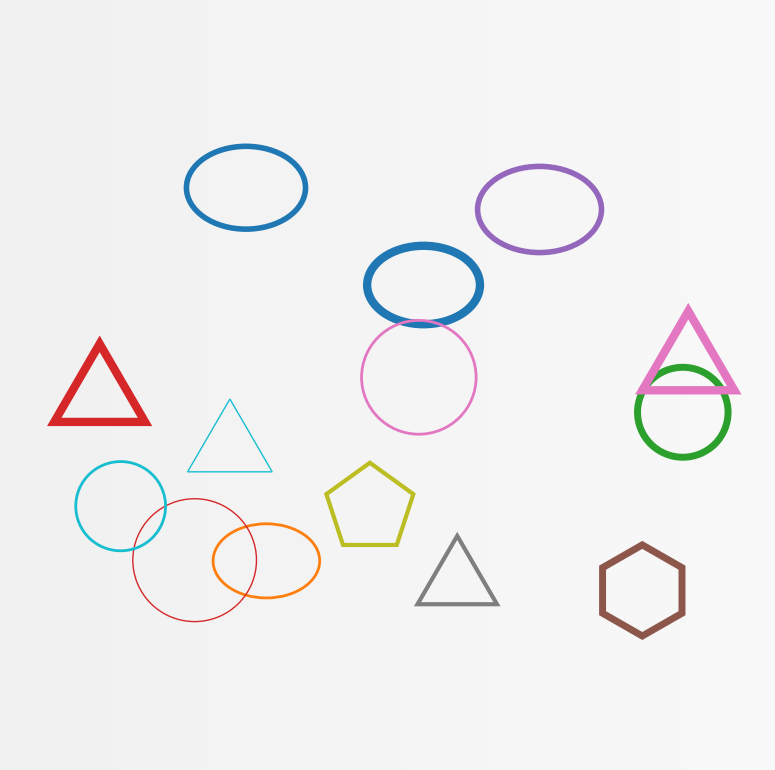[{"shape": "oval", "thickness": 3, "radius": 0.36, "center": [0.547, 0.63]}, {"shape": "oval", "thickness": 2, "radius": 0.38, "center": [0.317, 0.756]}, {"shape": "oval", "thickness": 1, "radius": 0.34, "center": [0.344, 0.272]}, {"shape": "circle", "thickness": 2.5, "radius": 0.29, "center": [0.881, 0.465]}, {"shape": "triangle", "thickness": 3, "radius": 0.34, "center": [0.129, 0.486]}, {"shape": "circle", "thickness": 0.5, "radius": 0.4, "center": [0.251, 0.273]}, {"shape": "oval", "thickness": 2, "radius": 0.4, "center": [0.696, 0.728]}, {"shape": "hexagon", "thickness": 2.5, "radius": 0.3, "center": [0.829, 0.233]}, {"shape": "circle", "thickness": 1, "radius": 0.37, "center": [0.54, 0.51]}, {"shape": "triangle", "thickness": 3, "radius": 0.34, "center": [0.888, 0.527]}, {"shape": "triangle", "thickness": 1.5, "radius": 0.3, "center": [0.59, 0.245]}, {"shape": "pentagon", "thickness": 1.5, "radius": 0.3, "center": [0.477, 0.34]}, {"shape": "circle", "thickness": 1, "radius": 0.29, "center": [0.156, 0.343]}, {"shape": "triangle", "thickness": 0.5, "radius": 0.32, "center": [0.297, 0.419]}]